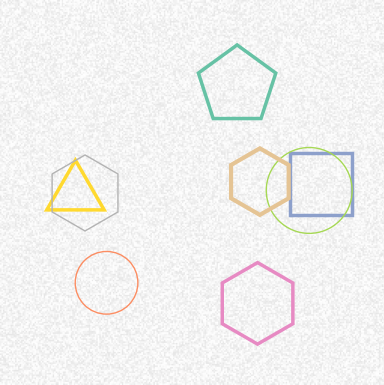[{"shape": "pentagon", "thickness": 2.5, "radius": 0.53, "center": [0.616, 0.778]}, {"shape": "circle", "thickness": 1, "radius": 0.41, "center": [0.277, 0.265]}, {"shape": "square", "thickness": 2.5, "radius": 0.4, "center": [0.833, 0.522]}, {"shape": "hexagon", "thickness": 2.5, "radius": 0.53, "center": [0.669, 0.212]}, {"shape": "circle", "thickness": 1, "radius": 0.56, "center": [0.803, 0.505]}, {"shape": "triangle", "thickness": 2.5, "radius": 0.43, "center": [0.196, 0.498]}, {"shape": "hexagon", "thickness": 3, "radius": 0.43, "center": [0.675, 0.528]}, {"shape": "hexagon", "thickness": 1, "radius": 0.49, "center": [0.221, 0.499]}]